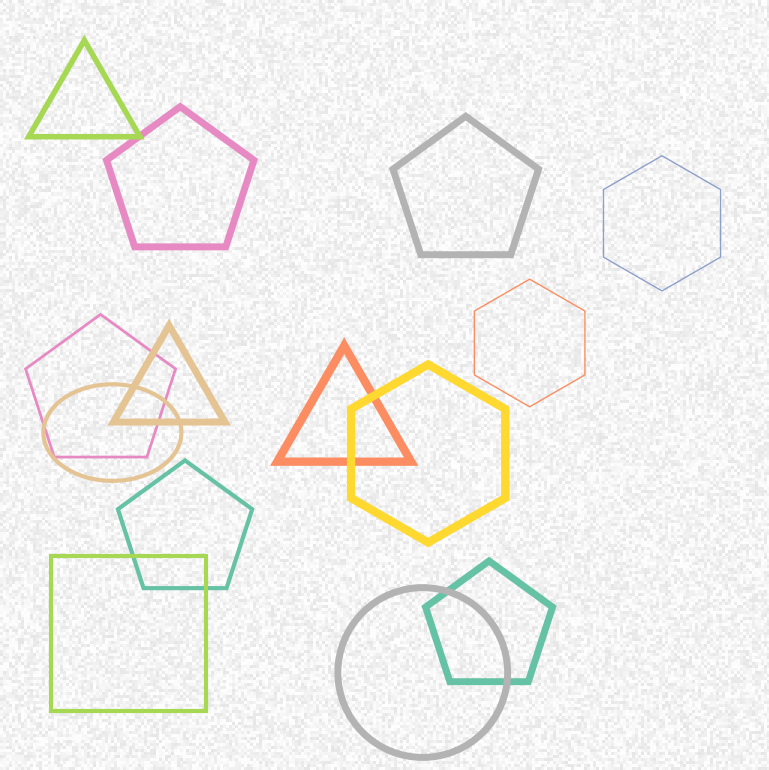[{"shape": "pentagon", "thickness": 1.5, "radius": 0.46, "center": [0.24, 0.31]}, {"shape": "pentagon", "thickness": 2.5, "radius": 0.43, "center": [0.635, 0.185]}, {"shape": "triangle", "thickness": 3, "radius": 0.5, "center": [0.447, 0.451]}, {"shape": "hexagon", "thickness": 0.5, "radius": 0.41, "center": [0.688, 0.555]}, {"shape": "hexagon", "thickness": 0.5, "radius": 0.44, "center": [0.86, 0.71]}, {"shape": "pentagon", "thickness": 1, "radius": 0.51, "center": [0.131, 0.489]}, {"shape": "pentagon", "thickness": 2.5, "radius": 0.5, "center": [0.234, 0.761]}, {"shape": "square", "thickness": 1.5, "radius": 0.5, "center": [0.167, 0.177]}, {"shape": "triangle", "thickness": 2, "radius": 0.42, "center": [0.11, 0.864]}, {"shape": "hexagon", "thickness": 3, "radius": 0.58, "center": [0.556, 0.411]}, {"shape": "oval", "thickness": 1.5, "radius": 0.45, "center": [0.146, 0.438]}, {"shape": "triangle", "thickness": 2.5, "radius": 0.42, "center": [0.22, 0.494]}, {"shape": "pentagon", "thickness": 2.5, "radius": 0.5, "center": [0.605, 0.75]}, {"shape": "circle", "thickness": 2.5, "radius": 0.55, "center": [0.549, 0.127]}]